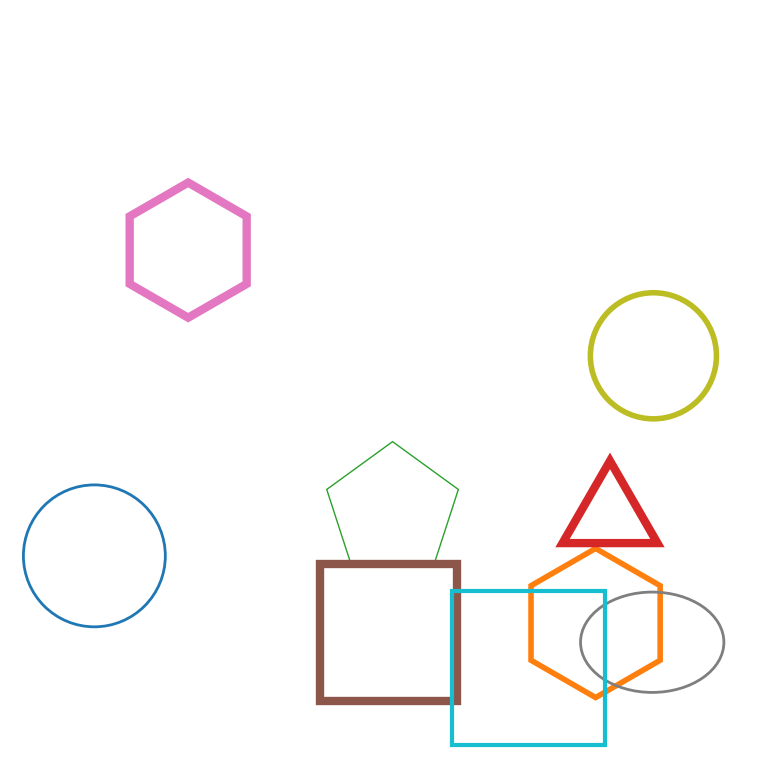[{"shape": "circle", "thickness": 1, "radius": 0.46, "center": [0.123, 0.278]}, {"shape": "hexagon", "thickness": 2, "radius": 0.48, "center": [0.773, 0.191]}, {"shape": "pentagon", "thickness": 0.5, "radius": 0.45, "center": [0.51, 0.337]}, {"shape": "triangle", "thickness": 3, "radius": 0.36, "center": [0.792, 0.33]}, {"shape": "square", "thickness": 3, "radius": 0.45, "center": [0.505, 0.178]}, {"shape": "hexagon", "thickness": 3, "radius": 0.44, "center": [0.244, 0.675]}, {"shape": "oval", "thickness": 1, "radius": 0.47, "center": [0.847, 0.166]}, {"shape": "circle", "thickness": 2, "radius": 0.41, "center": [0.849, 0.538]}, {"shape": "square", "thickness": 1.5, "radius": 0.5, "center": [0.686, 0.133]}]